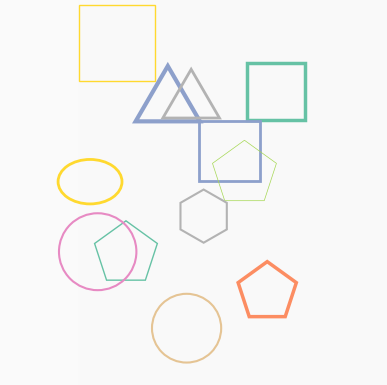[{"shape": "pentagon", "thickness": 1, "radius": 0.43, "center": [0.325, 0.341]}, {"shape": "square", "thickness": 2.5, "radius": 0.37, "center": [0.713, 0.762]}, {"shape": "pentagon", "thickness": 2.5, "radius": 0.39, "center": [0.69, 0.241]}, {"shape": "square", "thickness": 2, "radius": 0.39, "center": [0.592, 0.607]}, {"shape": "triangle", "thickness": 3, "radius": 0.48, "center": [0.433, 0.733]}, {"shape": "circle", "thickness": 1.5, "radius": 0.5, "center": [0.252, 0.346]}, {"shape": "pentagon", "thickness": 0.5, "radius": 0.43, "center": [0.631, 0.549]}, {"shape": "oval", "thickness": 2, "radius": 0.41, "center": [0.232, 0.528]}, {"shape": "square", "thickness": 1, "radius": 0.49, "center": [0.302, 0.888]}, {"shape": "circle", "thickness": 1.5, "radius": 0.45, "center": [0.482, 0.148]}, {"shape": "triangle", "thickness": 2, "radius": 0.42, "center": [0.493, 0.736]}, {"shape": "hexagon", "thickness": 1.5, "radius": 0.35, "center": [0.526, 0.439]}]